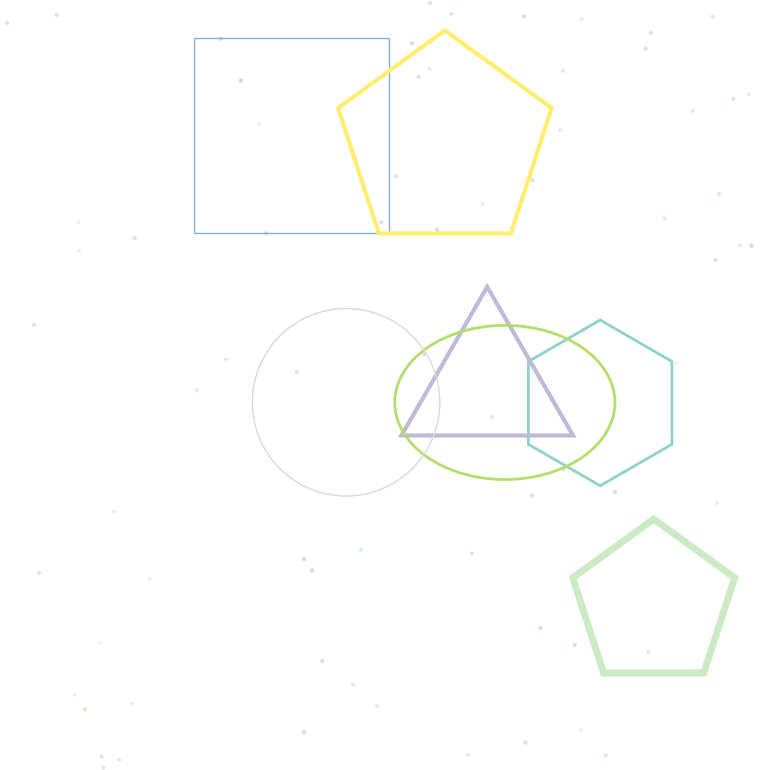[{"shape": "hexagon", "thickness": 1, "radius": 0.54, "center": [0.779, 0.477]}, {"shape": "triangle", "thickness": 1.5, "radius": 0.64, "center": [0.633, 0.499]}, {"shape": "square", "thickness": 0.5, "radius": 0.63, "center": [0.379, 0.824]}, {"shape": "oval", "thickness": 1, "radius": 0.72, "center": [0.656, 0.477]}, {"shape": "circle", "thickness": 0.5, "radius": 0.61, "center": [0.449, 0.478]}, {"shape": "pentagon", "thickness": 2.5, "radius": 0.55, "center": [0.849, 0.215]}, {"shape": "pentagon", "thickness": 1.5, "radius": 0.73, "center": [0.578, 0.815]}]